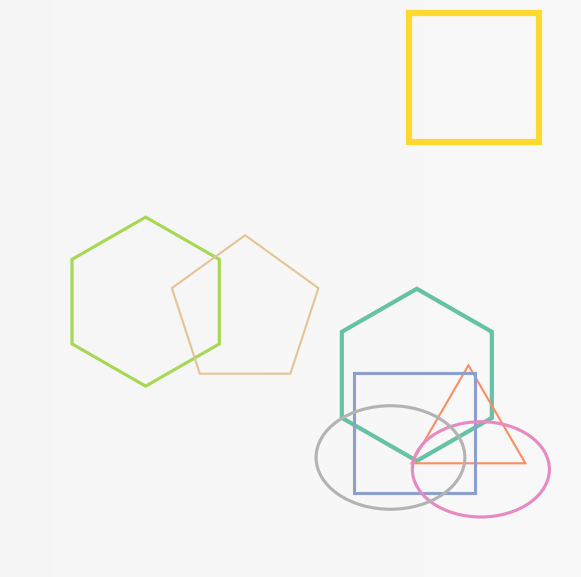[{"shape": "hexagon", "thickness": 2, "radius": 0.75, "center": [0.717, 0.35]}, {"shape": "triangle", "thickness": 1, "radius": 0.57, "center": [0.806, 0.253]}, {"shape": "square", "thickness": 1.5, "radius": 0.52, "center": [0.713, 0.25]}, {"shape": "oval", "thickness": 1.5, "radius": 0.59, "center": [0.827, 0.186]}, {"shape": "hexagon", "thickness": 1.5, "radius": 0.73, "center": [0.251, 0.477]}, {"shape": "square", "thickness": 3, "radius": 0.56, "center": [0.816, 0.866]}, {"shape": "pentagon", "thickness": 1, "radius": 0.66, "center": [0.422, 0.459]}, {"shape": "oval", "thickness": 1.5, "radius": 0.64, "center": [0.672, 0.207]}]